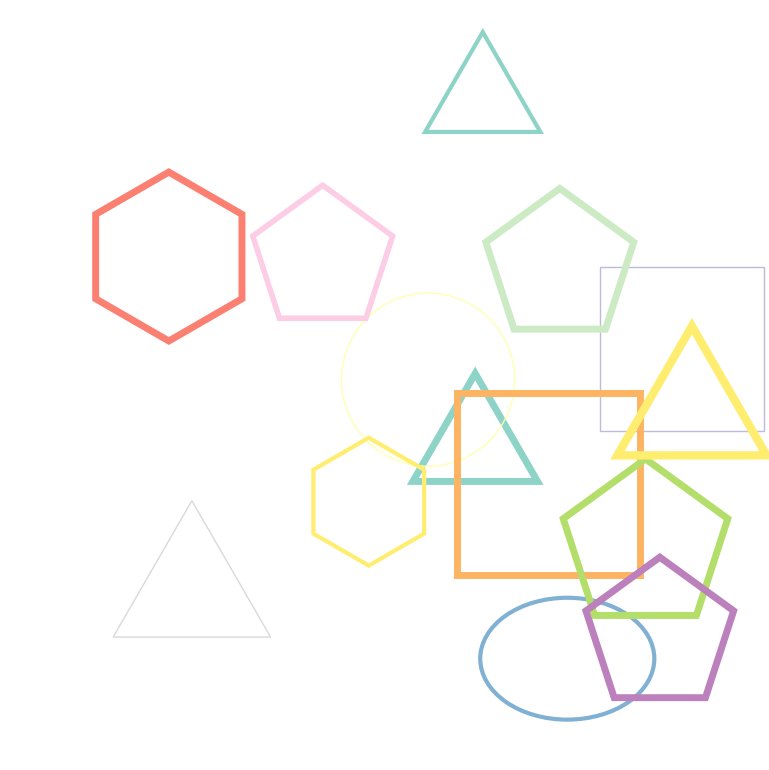[{"shape": "triangle", "thickness": 2.5, "radius": 0.47, "center": [0.617, 0.422]}, {"shape": "triangle", "thickness": 1.5, "radius": 0.43, "center": [0.627, 0.872]}, {"shape": "circle", "thickness": 0.5, "radius": 0.56, "center": [0.556, 0.507]}, {"shape": "square", "thickness": 0.5, "radius": 0.53, "center": [0.886, 0.547]}, {"shape": "hexagon", "thickness": 2.5, "radius": 0.55, "center": [0.219, 0.667]}, {"shape": "oval", "thickness": 1.5, "radius": 0.57, "center": [0.737, 0.145]}, {"shape": "square", "thickness": 2.5, "radius": 0.59, "center": [0.713, 0.371]}, {"shape": "pentagon", "thickness": 2.5, "radius": 0.56, "center": [0.838, 0.292]}, {"shape": "pentagon", "thickness": 2, "radius": 0.48, "center": [0.419, 0.664]}, {"shape": "triangle", "thickness": 0.5, "radius": 0.59, "center": [0.249, 0.232]}, {"shape": "pentagon", "thickness": 2.5, "radius": 0.5, "center": [0.857, 0.176]}, {"shape": "pentagon", "thickness": 2.5, "radius": 0.51, "center": [0.727, 0.654]}, {"shape": "hexagon", "thickness": 1.5, "radius": 0.42, "center": [0.479, 0.348]}, {"shape": "triangle", "thickness": 3, "radius": 0.56, "center": [0.899, 0.465]}]